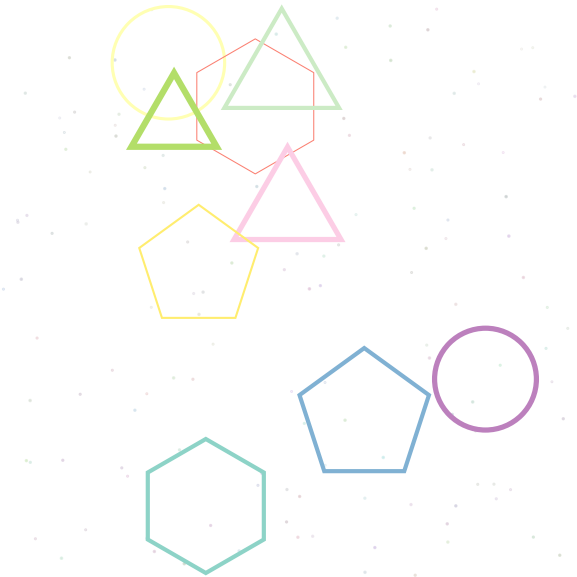[{"shape": "hexagon", "thickness": 2, "radius": 0.58, "center": [0.356, 0.123]}, {"shape": "circle", "thickness": 1.5, "radius": 0.49, "center": [0.292, 0.89]}, {"shape": "hexagon", "thickness": 0.5, "radius": 0.58, "center": [0.442, 0.815]}, {"shape": "pentagon", "thickness": 2, "radius": 0.59, "center": [0.631, 0.279]}, {"shape": "triangle", "thickness": 3, "radius": 0.43, "center": [0.301, 0.788]}, {"shape": "triangle", "thickness": 2.5, "radius": 0.53, "center": [0.498, 0.638]}, {"shape": "circle", "thickness": 2.5, "radius": 0.44, "center": [0.841, 0.343]}, {"shape": "triangle", "thickness": 2, "radius": 0.57, "center": [0.488, 0.87]}, {"shape": "pentagon", "thickness": 1, "radius": 0.54, "center": [0.344, 0.536]}]